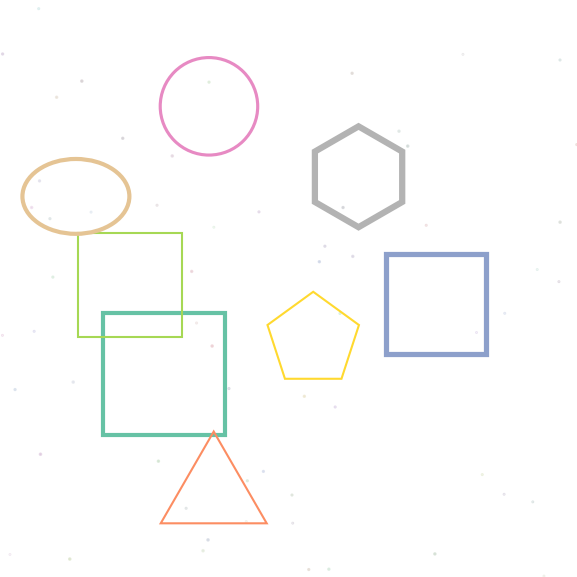[{"shape": "square", "thickness": 2, "radius": 0.53, "center": [0.284, 0.352]}, {"shape": "triangle", "thickness": 1, "radius": 0.53, "center": [0.37, 0.146]}, {"shape": "square", "thickness": 2.5, "radius": 0.43, "center": [0.755, 0.473]}, {"shape": "circle", "thickness": 1.5, "radius": 0.42, "center": [0.362, 0.815]}, {"shape": "square", "thickness": 1, "radius": 0.45, "center": [0.225, 0.506]}, {"shape": "pentagon", "thickness": 1, "radius": 0.42, "center": [0.542, 0.411]}, {"shape": "oval", "thickness": 2, "radius": 0.46, "center": [0.131, 0.659]}, {"shape": "hexagon", "thickness": 3, "radius": 0.44, "center": [0.621, 0.693]}]